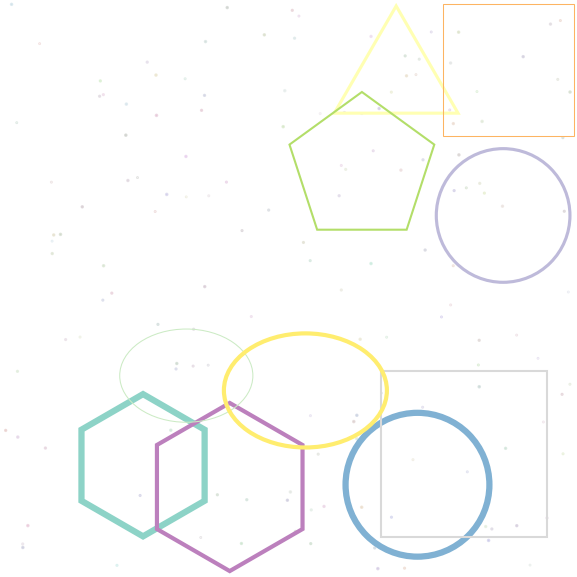[{"shape": "hexagon", "thickness": 3, "radius": 0.62, "center": [0.248, 0.194]}, {"shape": "triangle", "thickness": 1.5, "radius": 0.62, "center": [0.686, 0.865]}, {"shape": "circle", "thickness": 1.5, "radius": 0.58, "center": [0.871, 0.626]}, {"shape": "circle", "thickness": 3, "radius": 0.62, "center": [0.723, 0.16]}, {"shape": "square", "thickness": 0.5, "radius": 0.57, "center": [0.88, 0.878]}, {"shape": "pentagon", "thickness": 1, "radius": 0.66, "center": [0.627, 0.708]}, {"shape": "square", "thickness": 1, "radius": 0.72, "center": [0.803, 0.213]}, {"shape": "hexagon", "thickness": 2, "radius": 0.73, "center": [0.398, 0.156]}, {"shape": "oval", "thickness": 0.5, "radius": 0.58, "center": [0.323, 0.349]}, {"shape": "oval", "thickness": 2, "radius": 0.71, "center": [0.529, 0.323]}]